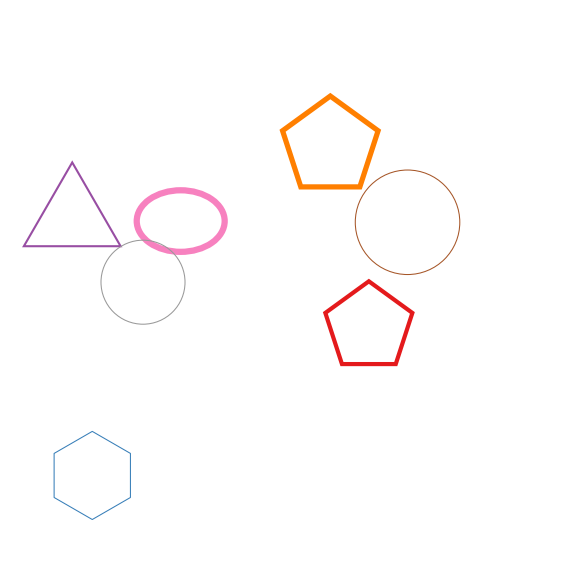[{"shape": "pentagon", "thickness": 2, "radius": 0.4, "center": [0.639, 0.433]}, {"shape": "hexagon", "thickness": 0.5, "radius": 0.38, "center": [0.16, 0.176]}, {"shape": "triangle", "thickness": 1, "radius": 0.48, "center": [0.125, 0.621]}, {"shape": "pentagon", "thickness": 2.5, "radius": 0.43, "center": [0.572, 0.746]}, {"shape": "circle", "thickness": 0.5, "radius": 0.45, "center": [0.706, 0.614]}, {"shape": "oval", "thickness": 3, "radius": 0.38, "center": [0.313, 0.616]}, {"shape": "circle", "thickness": 0.5, "radius": 0.36, "center": [0.248, 0.51]}]